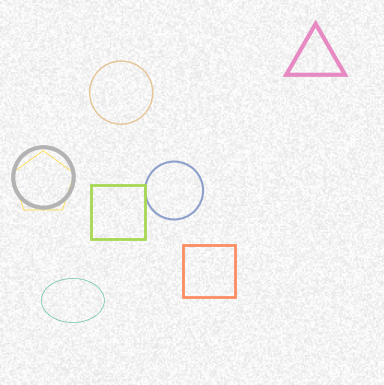[{"shape": "oval", "thickness": 0.5, "radius": 0.41, "center": [0.189, 0.219]}, {"shape": "square", "thickness": 2, "radius": 0.34, "center": [0.543, 0.296]}, {"shape": "circle", "thickness": 1.5, "radius": 0.38, "center": [0.452, 0.505]}, {"shape": "triangle", "thickness": 3, "radius": 0.44, "center": [0.82, 0.85]}, {"shape": "square", "thickness": 2, "radius": 0.36, "center": [0.306, 0.449]}, {"shape": "pentagon", "thickness": 0.5, "radius": 0.43, "center": [0.112, 0.524]}, {"shape": "circle", "thickness": 1, "radius": 0.41, "center": [0.315, 0.759]}, {"shape": "circle", "thickness": 3, "radius": 0.39, "center": [0.113, 0.539]}]